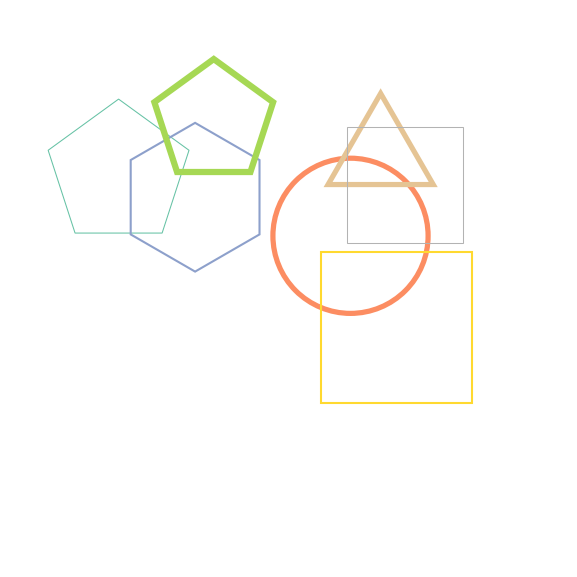[{"shape": "pentagon", "thickness": 0.5, "radius": 0.64, "center": [0.205, 0.699]}, {"shape": "circle", "thickness": 2.5, "radius": 0.67, "center": [0.607, 0.591]}, {"shape": "hexagon", "thickness": 1, "radius": 0.64, "center": [0.338, 0.658]}, {"shape": "pentagon", "thickness": 3, "radius": 0.54, "center": [0.37, 0.789]}, {"shape": "square", "thickness": 1, "radius": 0.65, "center": [0.687, 0.433]}, {"shape": "triangle", "thickness": 2.5, "radius": 0.53, "center": [0.659, 0.732]}, {"shape": "square", "thickness": 0.5, "radius": 0.5, "center": [0.702, 0.679]}]